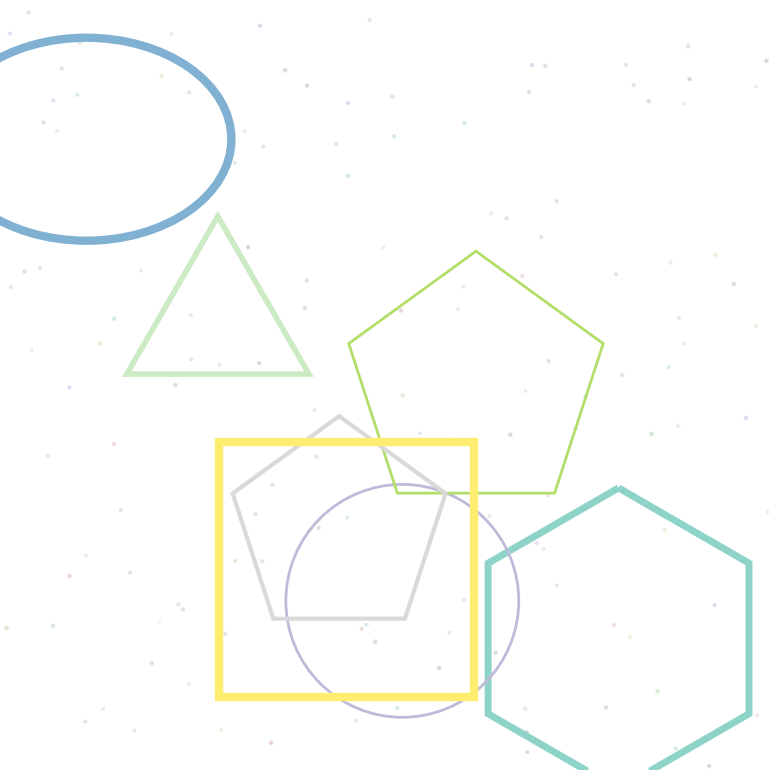[{"shape": "hexagon", "thickness": 2.5, "radius": 0.98, "center": [0.803, 0.171]}, {"shape": "circle", "thickness": 1, "radius": 0.76, "center": [0.522, 0.22]}, {"shape": "oval", "thickness": 3, "radius": 0.94, "center": [0.112, 0.819]}, {"shape": "pentagon", "thickness": 1, "radius": 0.87, "center": [0.618, 0.5]}, {"shape": "pentagon", "thickness": 1.5, "radius": 0.73, "center": [0.44, 0.314]}, {"shape": "triangle", "thickness": 2, "radius": 0.68, "center": [0.283, 0.582]}, {"shape": "square", "thickness": 3, "radius": 0.83, "center": [0.45, 0.261]}]